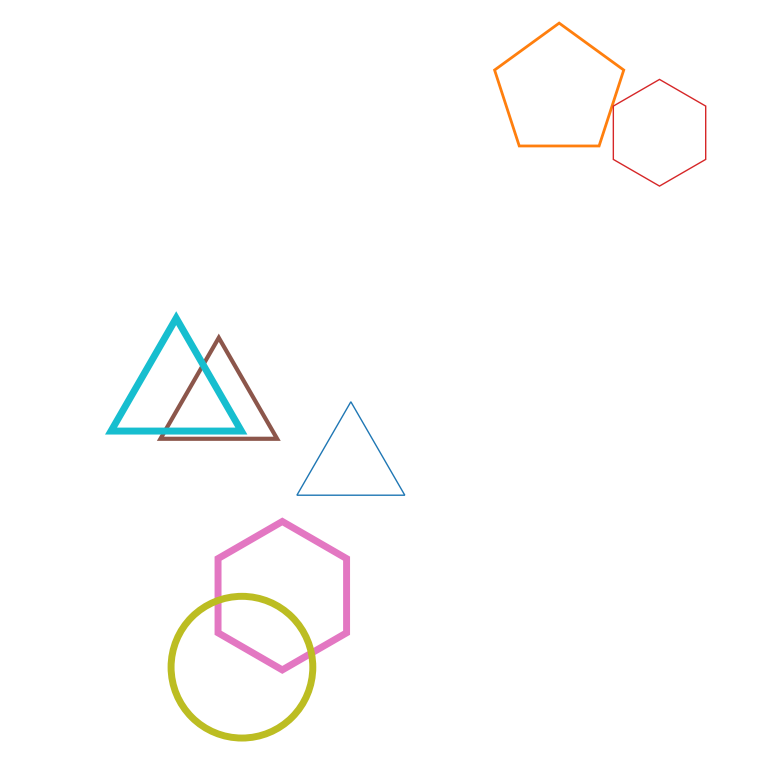[{"shape": "triangle", "thickness": 0.5, "radius": 0.4, "center": [0.456, 0.397]}, {"shape": "pentagon", "thickness": 1, "radius": 0.44, "center": [0.726, 0.882]}, {"shape": "hexagon", "thickness": 0.5, "radius": 0.35, "center": [0.857, 0.828]}, {"shape": "triangle", "thickness": 1.5, "radius": 0.44, "center": [0.284, 0.474]}, {"shape": "hexagon", "thickness": 2.5, "radius": 0.48, "center": [0.367, 0.226]}, {"shape": "circle", "thickness": 2.5, "radius": 0.46, "center": [0.314, 0.134]}, {"shape": "triangle", "thickness": 2.5, "radius": 0.49, "center": [0.229, 0.489]}]